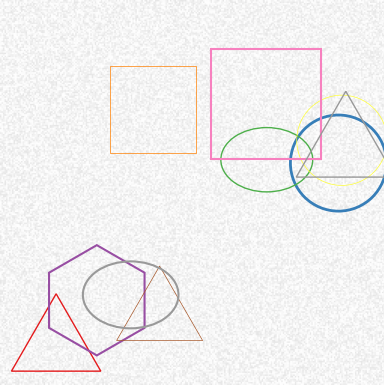[{"shape": "triangle", "thickness": 1, "radius": 0.67, "center": [0.146, 0.103]}, {"shape": "circle", "thickness": 2, "radius": 0.62, "center": [0.879, 0.576]}, {"shape": "oval", "thickness": 1, "radius": 0.6, "center": [0.693, 0.585]}, {"shape": "hexagon", "thickness": 1.5, "radius": 0.72, "center": [0.251, 0.22]}, {"shape": "square", "thickness": 0.5, "radius": 0.56, "center": [0.398, 0.716]}, {"shape": "circle", "thickness": 0.5, "radius": 0.59, "center": [0.888, 0.636]}, {"shape": "triangle", "thickness": 0.5, "radius": 0.65, "center": [0.415, 0.18]}, {"shape": "square", "thickness": 1.5, "radius": 0.71, "center": [0.692, 0.731]}, {"shape": "oval", "thickness": 1.5, "radius": 0.62, "center": [0.339, 0.234]}, {"shape": "triangle", "thickness": 1, "radius": 0.74, "center": [0.898, 0.614]}]